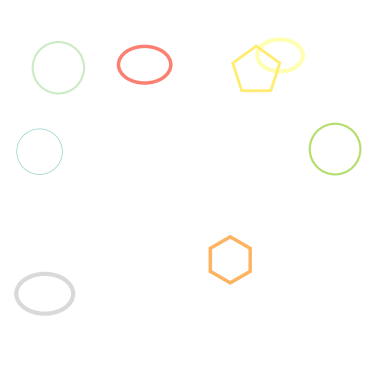[{"shape": "circle", "thickness": 0.5, "radius": 0.3, "center": [0.103, 0.606]}, {"shape": "oval", "thickness": 3, "radius": 0.3, "center": [0.727, 0.856]}, {"shape": "oval", "thickness": 2.5, "radius": 0.34, "center": [0.376, 0.832]}, {"shape": "hexagon", "thickness": 2.5, "radius": 0.3, "center": [0.598, 0.325]}, {"shape": "circle", "thickness": 1.5, "radius": 0.33, "center": [0.87, 0.613]}, {"shape": "oval", "thickness": 3, "radius": 0.37, "center": [0.116, 0.237]}, {"shape": "circle", "thickness": 1.5, "radius": 0.33, "center": [0.152, 0.824]}, {"shape": "pentagon", "thickness": 2, "radius": 0.32, "center": [0.666, 0.816]}]